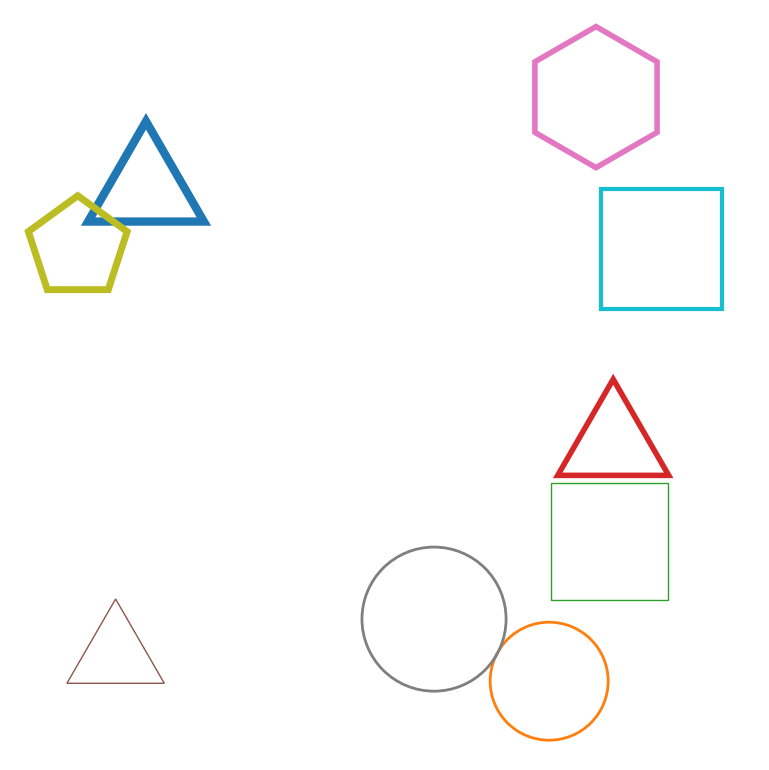[{"shape": "triangle", "thickness": 3, "radius": 0.43, "center": [0.19, 0.756]}, {"shape": "circle", "thickness": 1, "radius": 0.38, "center": [0.713, 0.115]}, {"shape": "square", "thickness": 0.5, "radius": 0.38, "center": [0.792, 0.297]}, {"shape": "triangle", "thickness": 2, "radius": 0.42, "center": [0.796, 0.424]}, {"shape": "triangle", "thickness": 0.5, "radius": 0.36, "center": [0.15, 0.149]}, {"shape": "hexagon", "thickness": 2, "radius": 0.46, "center": [0.774, 0.874]}, {"shape": "circle", "thickness": 1, "radius": 0.47, "center": [0.564, 0.196]}, {"shape": "pentagon", "thickness": 2.5, "radius": 0.34, "center": [0.101, 0.678]}, {"shape": "square", "thickness": 1.5, "radius": 0.39, "center": [0.859, 0.677]}]